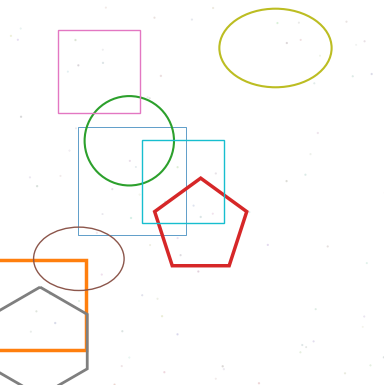[{"shape": "square", "thickness": 0.5, "radius": 0.7, "center": [0.343, 0.53]}, {"shape": "square", "thickness": 2.5, "radius": 0.58, "center": [0.105, 0.209]}, {"shape": "circle", "thickness": 1.5, "radius": 0.58, "center": [0.336, 0.634]}, {"shape": "pentagon", "thickness": 2.5, "radius": 0.63, "center": [0.521, 0.412]}, {"shape": "oval", "thickness": 1, "radius": 0.59, "center": [0.205, 0.328]}, {"shape": "square", "thickness": 1, "radius": 0.54, "center": [0.257, 0.814]}, {"shape": "hexagon", "thickness": 2, "radius": 0.71, "center": [0.104, 0.113]}, {"shape": "oval", "thickness": 1.5, "radius": 0.73, "center": [0.716, 0.875]}, {"shape": "square", "thickness": 1, "radius": 0.53, "center": [0.475, 0.528]}]